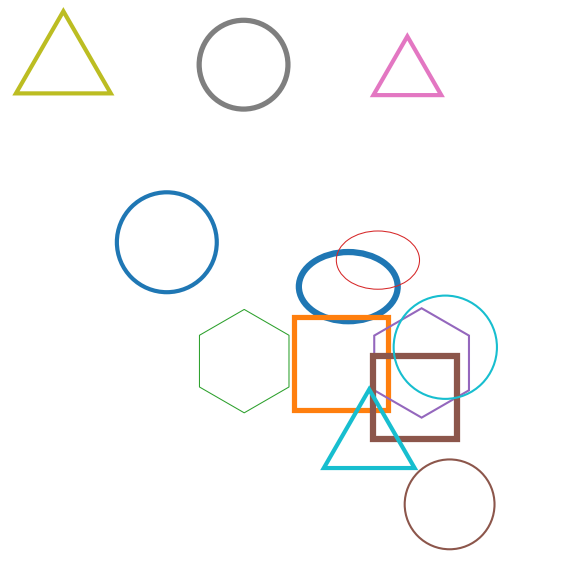[{"shape": "oval", "thickness": 3, "radius": 0.43, "center": [0.603, 0.503]}, {"shape": "circle", "thickness": 2, "radius": 0.43, "center": [0.289, 0.58]}, {"shape": "square", "thickness": 2.5, "radius": 0.4, "center": [0.59, 0.37]}, {"shape": "hexagon", "thickness": 0.5, "radius": 0.45, "center": [0.423, 0.374]}, {"shape": "oval", "thickness": 0.5, "radius": 0.36, "center": [0.654, 0.549]}, {"shape": "hexagon", "thickness": 1, "radius": 0.47, "center": [0.73, 0.371]}, {"shape": "square", "thickness": 3, "radius": 0.36, "center": [0.719, 0.311]}, {"shape": "circle", "thickness": 1, "radius": 0.39, "center": [0.779, 0.126]}, {"shape": "triangle", "thickness": 2, "radius": 0.34, "center": [0.705, 0.868]}, {"shape": "circle", "thickness": 2.5, "radius": 0.38, "center": [0.422, 0.887]}, {"shape": "triangle", "thickness": 2, "radius": 0.47, "center": [0.11, 0.885]}, {"shape": "circle", "thickness": 1, "radius": 0.45, "center": [0.771, 0.398]}, {"shape": "triangle", "thickness": 2, "radius": 0.45, "center": [0.639, 0.234]}]